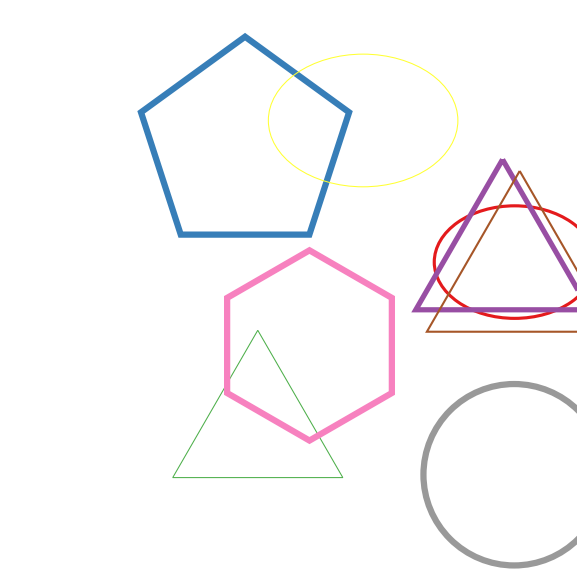[{"shape": "oval", "thickness": 1.5, "radius": 0.7, "center": [0.891, 0.545]}, {"shape": "pentagon", "thickness": 3, "radius": 0.95, "center": [0.424, 0.746]}, {"shape": "triangle", "thickness": 0.5, "radius": 0.85, "center": [0.446, 0.257]}, {"shape": "triangle", "thickness": 2.5, "radius": 0.87, "center": [0.87, 0.549]}, {"shape": "oval", "thickness": 0.5, "radius": 0.82, "center": [0.629, 0.791]}, {"shape": "triangle", "thickness": 1, "radius": 0.93, "center": [0.9, 0.518]}, {"shape": "hexagon", "thickness": 3, "radius": 0.82, "center": [0.536, 0.401]}, {"shape": "circle", "thickness": 3, "radius": 0.79, "center": [0.89, 0.177]}]